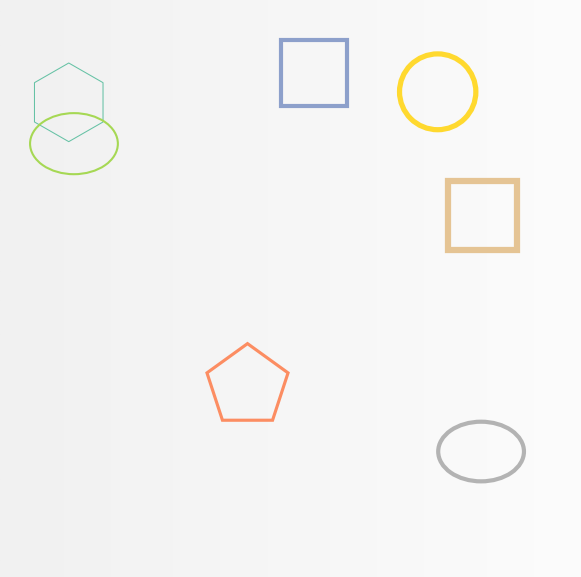[{"shape": "hexagon", "thickness": 0.5, "radius": 0.34, "center": [0.118, 0.822]}, {"shape": "pentagon", "thickness": 1.5, "radius": 0.37, "center": [0.426, 0.331]}, {"shape": "square", "thickness": 2, "radius": 0.29, "center": [0.54, 0.873]}, {"shape": "oval", "thickness": 1, "radius": 0.38, "center": [0.127, 0.75]}, {"shape": "circle", "thickness": 2.5, "radius": 0.33, "center": [0.753, 0.84]}, {"shape": "square", "thickness": 3, "radius": 0.3, "center": [0.83, 0.626]}, {"shape": "oval", "thickness": 2, "radius": 0.37, "center": [0.828, 0.217]}]